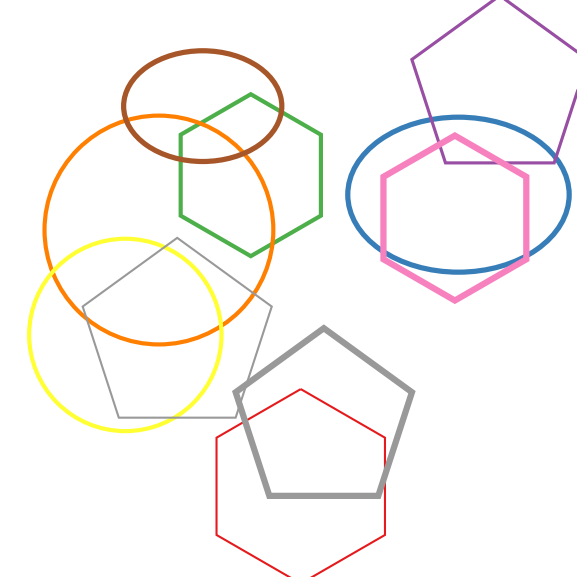[{"shape": "hexagon", "thickness": 1, "radius": 0.84, "center": [0.521, 0.157]}, {"shape": "oval", "thickness": 2.5, "radius": 0.96, "center": [0.794, 0.662]}, {"shape": "hexagon", "thickness": 2, "radius": 0.7, "center": [0.434, 0.696]}, {"shape": "pentagon", "thickness": 1.5, "radius": 0.8, "center": [0.865, 0.847]}, {"shape": "circle", "thickness": 2, "radius": 0.99, "center": [0.275, 0.601]}, {"shape": "circle", "thickness": 2, "radius": 0.83, "center": [0.217, 0.419]}, {"shape": "oval", "thickness": 2.5, "radius": 0.68, "center": [0.351, 0.815]}, {"shape": "hexagon", "thickness": 3, "radius": 0.71, "center": [0.788, 0.622]}, {"shape": "pentagon", "thickness": 1, "radius": 0.86, "center": [0.307, 0.415]}, {"shape": "pentagon", "thickness": 3, "radius": 0.8, "center": [0.561, 0.27]}]